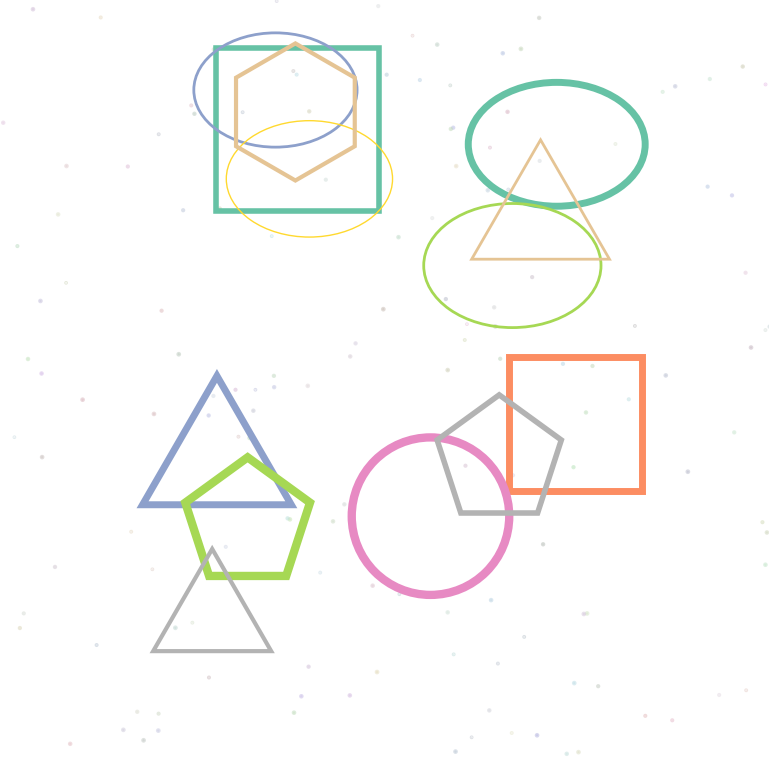[{"shape": "square", "thickness": 2, "radius": 0.53, "center": [0.386, 0.832]}, {"shape": "oval", "thickness": 2.5, "radius": 0.57, "center": [0.723, 0.813]}, {"shape": "square", "thickness": 2.5, "radius": 0.43, "center": [0.747, 0.449]}, {"shape": "triangle", "thickness": 2.5, "radius": 0.56, "center": [0.282, 0.4]}, {"shape": "oval", "thickness": 1, "radius": 0.53, "center": [0.358, 0.883]}, {"shape": "circle", "thickness": 3, "radius": 0.51, "center": [0.559, 0.33]}, {"shape": "oval", "thickness": 1, "radius": 0.58, "center": [0.665, 0.655]}, {"shape": "pentagon", "thickness": 3, "radius": 0.43, "center": [0.322, 0.321]}, {"shape": "oval", "thickness": 0.5, "radius": 0.54, "center": [0.402, 0.768]}, {"shape": "triangle", "thickness": 1, "radius": 0.52, "center": [0.702, 0.715]}, {"shape": "hexagon", "thickness": 1.5, "radius": 0.45, "center": [0.384, 0.855]}, {"shape": "pentagon", "thickness": 2, "radius": 0.42, "center": [0.648, 0.402]}, {"shape": "triangle", "thickness": 1.5, "radius": 0.44, "center": [0.276, 0.199]}]